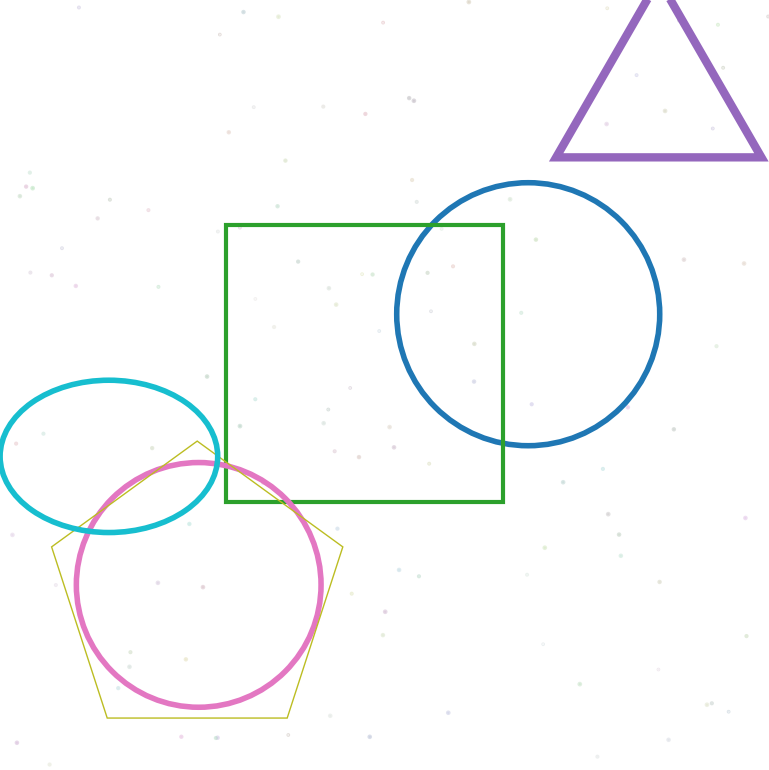[{"shape": "circle", "thickness": 2, "radius": 0.85, "center": [0.686, 0.592]}, {"shape": "square", "thickness": 1.5, "radius": 0.9, "center": [0.473, 0.527]}, {"shape": "triangle", "thickness": 3, "radius": 0.77, "center": [0.856, 0.873]}, {"shape": "circle", "thickness": 2, "radius": 0.79, "center": [0.258, 0.24]}, {"shape": "pentagon", "thickness": 0.5, "radius": 0.99, "center": [0.256, 0.228]}, {"shape": "oval", "thickness": 2, "radius": 0.71, "center": [0.141, 0.407]}]